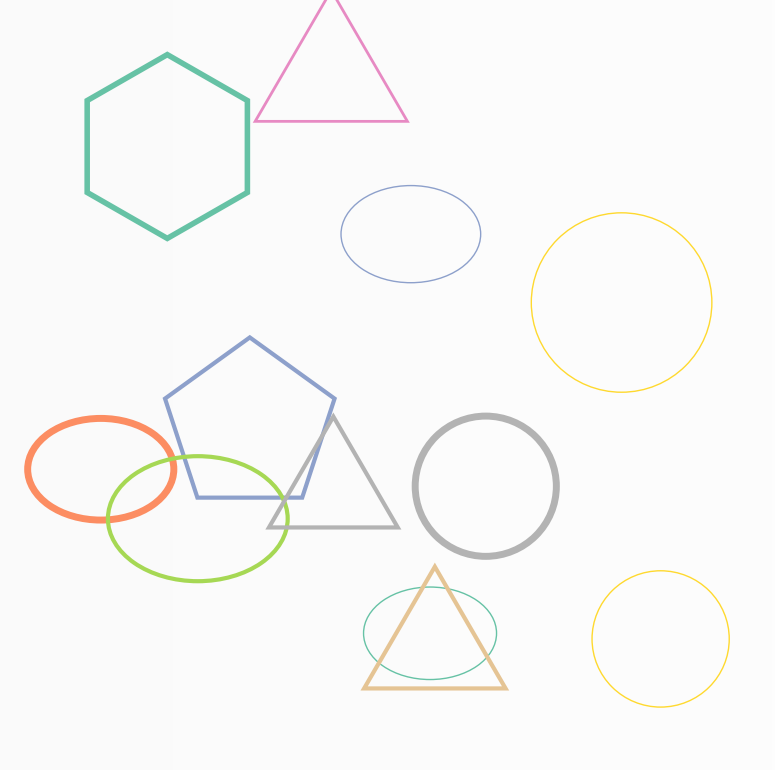[{"shape": "oval", "thickness": 0.5, "radius": 0.43, "center": [0.555, 0.178]}, {"shape": "hexagon", "thickness": 2, "radius": 0.6, "center": [0.216, 0.81]}, {"shape": "oval", "thickness": 2.5, "radius": 0.47, "center": [0.13, 0.391]}, {"shape": "oval", "thickness": 0.5, "radius": 0.45, "center": [0.53, 0.696]}, {"shape": "pentagon", "thickness": 1.5, "radius": 0.58, "center": [0.322, 0.447]}, {"shape": "triangle", "thickness": 1, "radius": 0.57, "center": [0.427, 0.899]}, {"shape": "oval", "thickness": 1.5, "radius": 0.58, "center": [0.255, 0.326]}, {"shape": "circle", "thickness": 0.5, "radius": 0.44, "center": [0.852, 0.17]}, {"shape": "circle", "thickness": 0.5, "radius": 0.58, "center": [0.802, 0.607]}, {"shape": "triangle", "thickness": 1.5, "radius": 0.53, "center": [0.561, 0.159]}, {"shape": "triangle", "thickness": 1.5, "radius": 0.48, "center": [0.43, 0.363]}, {"shape": "circle", "thickness": 2.5, "radius": 0.46, "center": [0.627, 0.369]}]